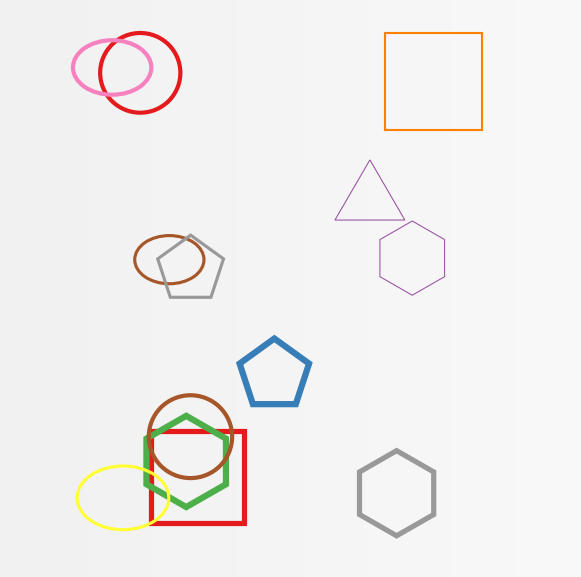[{"shape": "square", "thickness": 2.5, "radius": 0.4, "center": [0.339, 0.173]}, {"shape": "circle", "thickness": 2, "radius": 0.35, "center": [0.241, 0.873]}, {"shape": "pentagon", "thickness": 3, "radius": 0.31, "center": [0.472, 0.35]}, {"shape": "hexagon", "thickness": 3, "radius": 0.39, "center": [0.32, 0.2]}, {"shape": "hexagon", "thickness": 0.5, "radius": 0.32, "center": [0.709, 0.552]}, {"shape": "triangle", "thickness": 0.5, "radius": 0.35, "center": [0.636, 0.653]}, {"shape": "square", "thickness": 1, "radius": 0.42, "center": [0.746, 0.858]}, {"shape": "oval", "thickness": 1.5, "radius": 0.39, "center": [0.212, 0.137]}, {"shape": "oval", "thickness": 1.5, "radius": 0.3, "center": [0.291, 0.549]}, {"shape": "circle", "thickness": 2, "radius": 0.36, "center": [0.328, 0.243]}, {"shape": "oval", "thickness": 2, "radius": 0.34, "center": [0.193, 0.882]}, {"shape": "hexagon", "thickness": 2.5, "radius": 0.37, "center": [0.682, 0.145]}, {"shape": "pentagon", "thickness": 1.5, "radius": 0.3, "center": [0.328, 0.532]}]